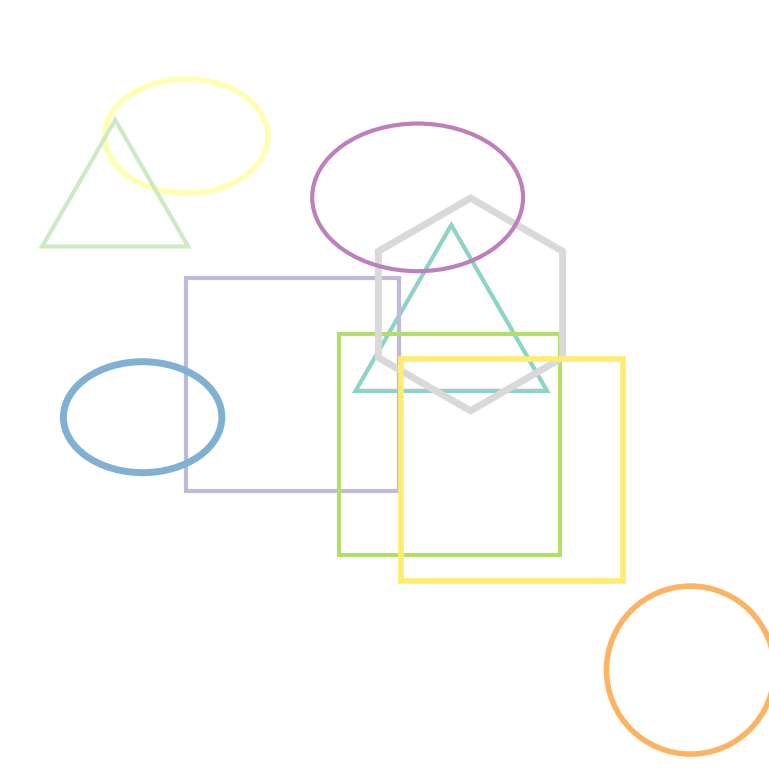[{"shape": "triangle", "thickness": 1.5, "radius": 0.72, "center": [0.586, 0.564]}, {"shape": "oval", "thickness": 2, "radius": 0.53, "center": [0.242, 0.823]}, {"shape": "square", "thickness": 1.5, "radius": 0.69, "center": [0.38, 0.5]}, {"shape": "oval", "thickness": 2.5, "radius": 0.51, "center": [0.185, 0.458]}, {"shape": "circle", "thickness": 2, "radius": 0.55, "center": [0.897, 0.13]}, {"shape": "square", "thickness": 1.5, "radius": 0.72, "center": [0.584, 0.423]}, {"shape": "hexagon", "thickness": 2.5, "radius": 0.69, "center": [0.611, 0.605]}, {"shape": "oval", "thickness": 1.5, "radius": 0.68, "center": [0.542, 0.744]}, {"shape": "triangle", "thickness": 1.5, "radius": 0.55, "center": [0.15, 0.735]}, {"shape": "square", "thickness": 2, "radius": 0.72, "center": [0.665, 0.389]}]